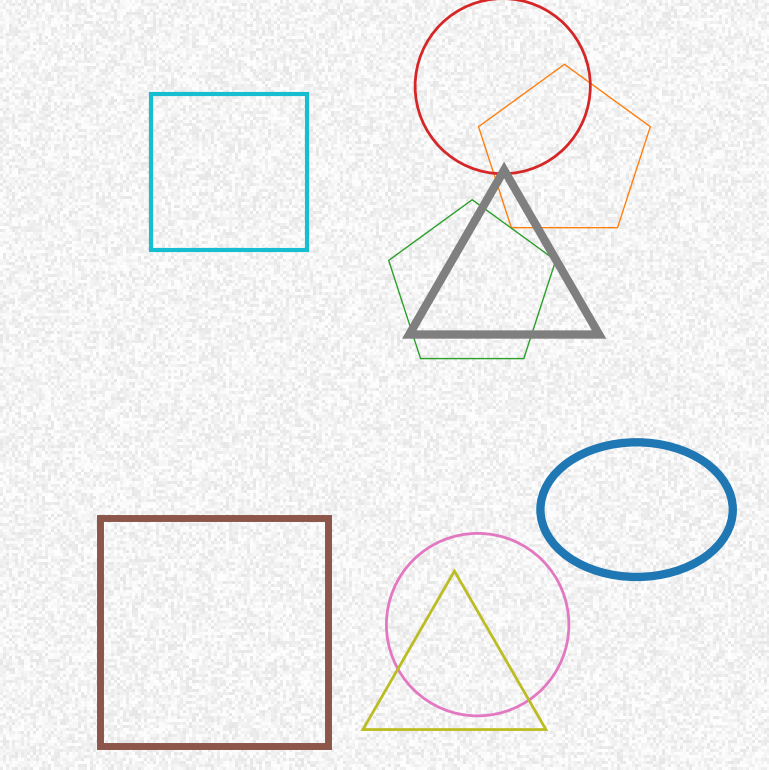[{"shape": "oval", "thickness": 3, "radius": 0.62, "center": [0.827, 0.338]}, {"shape": "pentagon", "thickness": 0.5, "radius": 0.59, "center": [0.733, 0.799]}, {"shape": "pentagon", "thickness": 0.5, "radius": 0.57, "center": [0.613, 0.627]}, {"shape": "circle", "thickness": 1, "radius": 0.57, "center": [0.653, 0.888]}, {"shape": "square", "thickness": 2.5, "radius": 0.74, "center": [0.278, 0.179]}, {"shape": "circle", "thickness": 1, "radius": 0.59, "center": [0.62, 0.189]}, {"shape": "triangle", "thickness": 3, "radius": 0.71, "center": [0.655, 0.637]}, {"shape": "triangle", "thickness": 1, "radius": 0.69, "center": [0.59, 0.121]}, {"shape": "square", "thickness": 1.5, "radius": 0.51, "center": [0.297, 0.777]}]